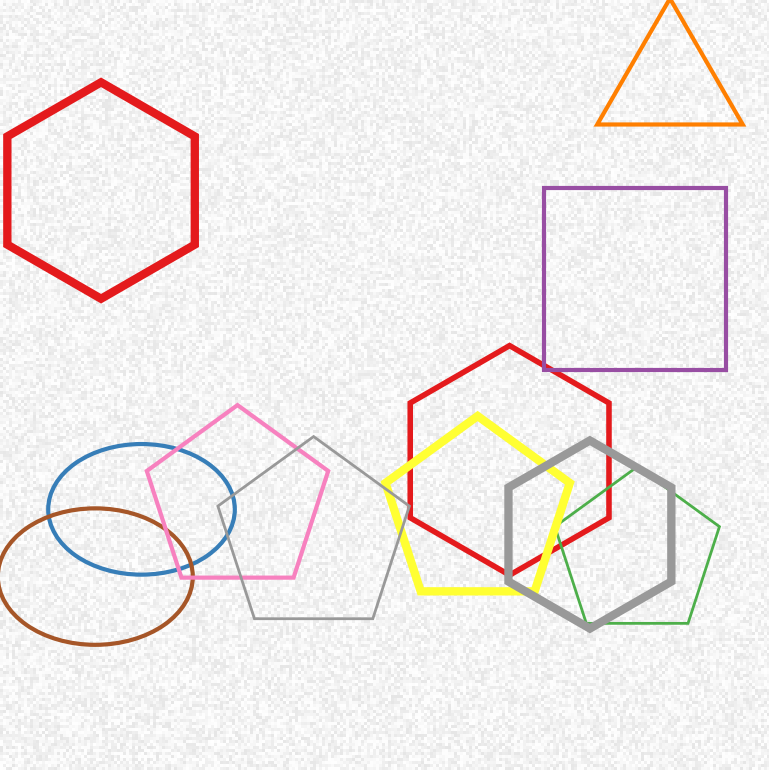[{"shape": "hexagon", "thickness": 2, "radius": 0.75, "center": [0.662, 0.402]}, {"shape": "hexagon", "thickness": 3, "radius": 0.7, "center": [0.131, 0.753]}, {"shape": "oval", "thickness": 1.5, "radius": 0.61, "center": [0.184, 0.339]}, {"shape": "pentagon", "thickness": 1, "radius": 0.56, "center": [0.827, 0.281]}, {"shape": "square", "thickness": 1.5, "radius": 0.59, "center": [0.824, 0.638]}, {"shape": "triangle", "thickness": 1.5, "radius": 0.55, "center": [0.87, 0.893]}, {"shape": "pentagon", "thickness": 3, "radius": 0.63, "center": [0.62, 0.334]}, {"shape": "oval", "thickness": 1.5, "radius": 0.63, "center": [0.124, 0.251]}, {"shape": "pentagon", "thickness": 1.5, "radius": 0.62, "center": [0.308, 0.35]}, {"shape": "hexagon", "thickness": 3, "radius": 0.61, "center": [0.766, 0.306]}, {"shape": "pentagon", "thickness": 1, "radius": 0.65, "center": [0.407, 0.302]}]